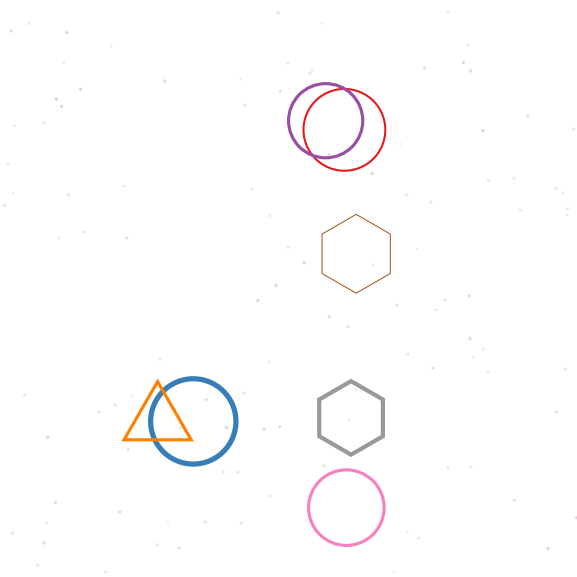[{"shape": "circle", "thickness": 1, "radius": 0.35, "center": [0.596, 0.774]}, {"shape": "circle", "thickness": 2.5, "radius": 0.37, "center": [0.335, 0.269]}, {"shape": "circle", "thickness": 1.5, "radius": 0.32, "center": [0.564, 0.79]}, {"shape": "triangle", "thickness": 1.5, "radius": 0.34, "center": [0.273, 0.271]}, {"shape": "hexagon", "thickness": 0.5, "radius": 0.34, "center": [0.617, 0.56]}, {"shape": "circle", "thickness": 1.5, "radius": 0.33, "center": [0.6, 0.12]}, {"shape": "hexagon", "thickness": 2, "radius": 0.32, "center": [0.608, 0.276]}]